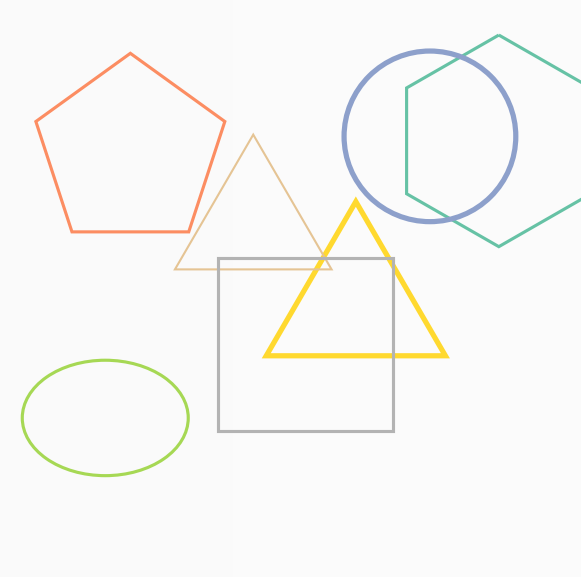[{"shape": "hexagon", "thickness": 1.5, "radius": 0.92, "center": [0.858, 0.755]}, {"shape": "pentagon", "thickness": 1.5, "radius": 0.85, "center": [0.224, 0.736]}, {"shape": "circle", "thickness": 2.5, "radius": 0.74, "center": [0.74, 0.763]}, {"shape": "oval", "thickness": 1.5, "radius": 0.71, "center": [0.181, 0.275]}, {"shape": "triangle", "thickness": 2.5, "radius": 0.89, "center": [0.612, 0.472]}, {"shape": "triangle", "thickness": 1, "radius": 0.78, "center": [0.436, 0.61]}, {"shape": "square", "thickness": 1.5, "radius": 0.75, "center": [0.526, 0.403]}]